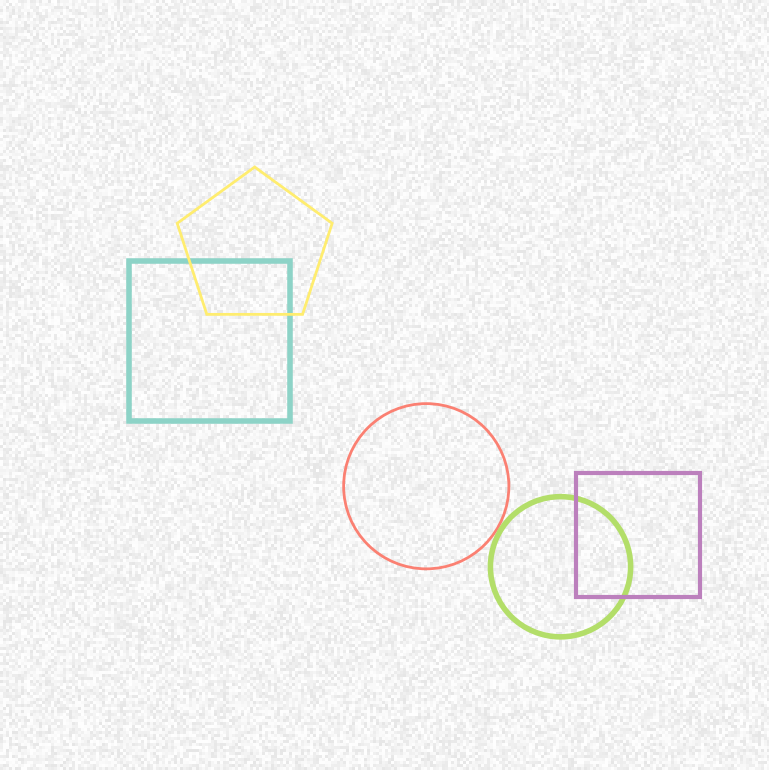[{"shape": "square", "thickness": 2, "radius": 0.52, "center": [0.272, 0.557]}, {"shape": "circle", "thickness": 1, "radius": 0.54, "center": [0.554, 0.369]}, {"shape": "circle", "thickness": 2, "radius": 0.46, "center": [0.728, 0.264]}, {"shape": "square", "thickness": 1.5, "radius": 0.4, "center": [0.828, 0.305]}, {"shape": "pentagon", "thickness": 1, "radius": 0.53, "center": [0.331, 0.677]}]